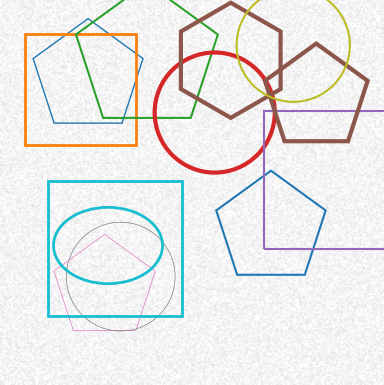[{"shape": "pentagon", "thickness": 1.5, "radius": 0.75, "center": [0.704, 0.407]}, {"shape": "pentagon", "thickness": 1, "radius": 0.75, "center": [0.229, 0.802]}, {"shape": "square", "thickness": 2, "radius": 0.72, "center": [0.21, 0.768]}, {"shape": "pentagon", "thickness": 1.5, "radius": 0.97, "center": [0.382, 0.85]}, {"shape": "circle", "thickness": 3, "radius": 0.78, "center": [0.558, 0.708]}, {"shape": "square", "thickness": 1.5, "radius": 0.9, "center": [0.865, 0.532]}, {"shape": "pentagon", "thickness": 3, "radius": 0.7, "center": [0.822, 0.747]}, {"shape": "hexagon", "thickness": 3, "radius": 0.75, "center": [0.599, 0.843]}, {"shape": "pentagon", "thickness": 0.5, "radius": 0.69, "center": [0.272, 0.253]}, {"shape": "circle", "thickness": 0.5, "radius": 0.71, "center": [0.314, 0.281]}, {"shape": "circle", "thickness": 1.5, "radius": 0.74, "center": [0.762, 0.883]}, {"shape": "oval", "thickness": 2, "radius": 0.71, "center": [0.281, 0.362]}, {"shape": "square", "thickness": 2, "radius": 0.87, "center": [0.298, 0.355]}]